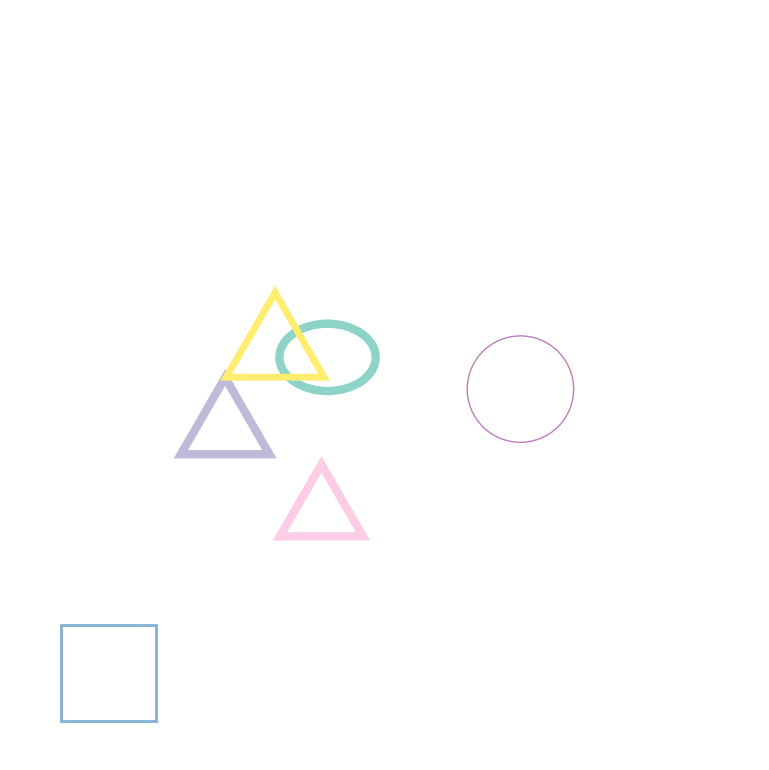[{"shape": "oval", "thickness": 3, "radius": 0.31, "center": [0.425, 0.536]}, {"shape": "triangle", "thickness": 3, "radius": 0.33, "center": [0.292, 0.443]}, {"shape": "square", "thickness": 1, "radius": 0.31, "center": [0.141, 0.126]}, {"shape": "triangle", "thickness": 3, "radius": 0.31, "center": [0.417, 0.335]}, {"shape": "circle", "thickness": 0.5, "radius": 0.35, "center": [0.676, 0.495]}, {"shape": "triangle", "thickness": 2.5, "radius": 0.37, "center": [0.357, 0.547]}]